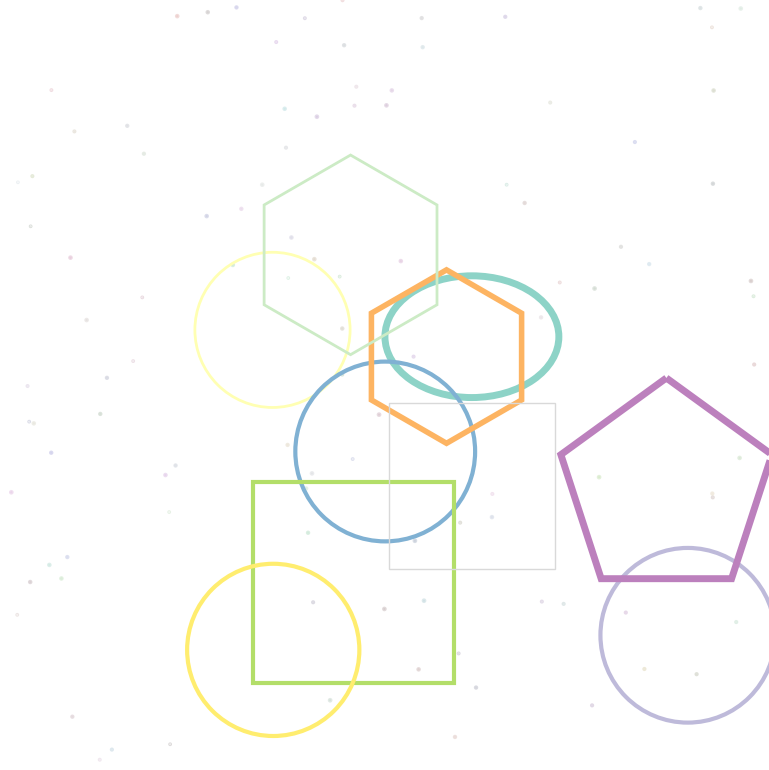[{"shape": "oval", "thickness": 2.5, "radius": 0.56, "center": [0.613, 0.563]}, {"shape": "circle", "thickness": 1, "radius": 0.5, "center": [0.354, 0.572]}, {"shape": "circle", "thickness": 1.5, "radius": 0.57, "center": [0.893, 0.175]}, {"shape": "circle", "thickness": 1.5, "radius": 0.58, "center": [0.5, 0.414]}, {"shape": "hexagon", "thickness": 2, "radius": 0.56, "center": [0.58, 0.537]}, {"shape": "square", "thickness": 1.5, "radius": 0.65, "center": [0.46, 0.244]}, {"shape": "square", "thickness": 0.5, "radius": 0.54, "center": [0.613, 0.369]}, {"shape": "pentagon", "thickness": 2.5, "radius": 0.72, "center": [0.865, 0.365]}, {"shape": "hexagon", "thickness": 1, "radius": 0.65, "center": [0.455, 0.669]}, {"shape": "circle", "thickness": 1.5, "radius": 0.56, "center": [0.355, 0.156]}]